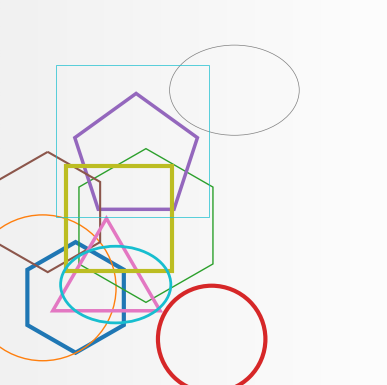[{"shape": "hexagon", "thickness": 3, "radius": 0.72, "center": [0.195, 0.228]}, {"shape": "circle", "thickness": 1, "radius": 0.95, "center": [0.11, 0.252]}, {"shape": "hexagon", "thickness": 1, "radius": 1.0, "center": [0.377, 0.414]}, {"shape": "circle", "thickness": 3, "radius": 0.69, "center": [0.546, 0.119]}, {"shape": "pentagon", "thickness": 2.5, "radius": 0.83, "center": [0.351, 0.591]}, {"shape": "hexagon", "thickness": 1.5, "radius": 0.78, "center": [0.123, 0.449]}, {"shape": "triangle", "thickness": 2.5, "radius": 0.8, "center": [0.275, 0.273]}, {"shape": "oval", "thickness": 0.5, "radius": 0.84, "center": [0.605, 0.766]}, {"shape": "square", "thickness": 3, "radius": 0.68, "center": [0.307, 0.433]}, {"shape": "square", "thickness": 0.5, "radius": 0.99, "center": [0.343, 0.634]}, {"shape": "oval", "thickness": 2, "radius": 0.71, "center": [0.299, 0.261]}]